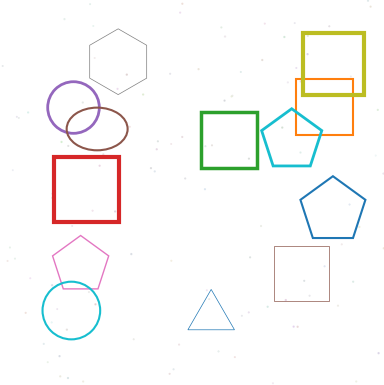[{"shape": "pentagon", "thickness": 1.5, "radius": 0.44, "center": [0.865, 0.454]}, {"shape": "triangle", "thickness": 0.5, "radius": 0.35, "center": [0.549, 0.178]}, {"shape": "square", "thickness": 1.5, "radius": 0.37, "center": [0.843, 0.722]}, {"shape": "square", "thickness": 2.5, "radius": 0.37, "center": [0.595, 0.637]}, {"shape": "square", "thickness": 3, "radius": 0.42, "center": [0.225, 0.507]}, {"shape": "circle", "thickness": 2, "radius": 0.34, "center": [0.191, 0.721]}, {"shape": "oval", "thickness": 1.5, "radius": 0.4, "center": [0.252, 0.665]}, {"shape": "square", "thickness": 0.5, "radius": 0.36, "center": [0.783, 0.288]}, {"shape": "pentagon", "thickness": 1, "radius": 0.38, "center": [0.209, 0.312]}, {"shape": "hexagon", "thickness": 0.5, "radius": 0.43, "center": [0.307, 0.84]}, {"shape": "square", "thickness": 3, "radius": 0.4, "center": [0.865, 0.834]}, {"shape": "circle", "thickness": 1.5, "radius": 0.37, "center": [0.185, 0.193]}, {"shape": "pentagon", "thickness": 2, "radius": 0.41, "center": [0.758, 0.635]}]